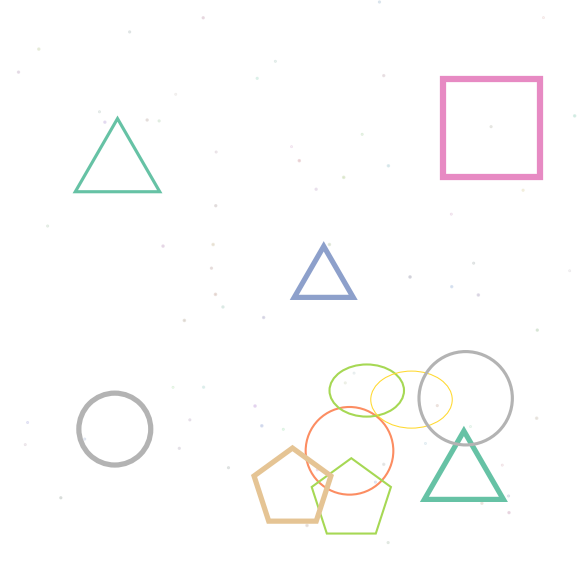[{"shape": "triangle", "thickness": 1.5, "radius": 0.42, "center": [0.203, 0.709]}, {"shape": "triangle", "thickness": 2.5, "radius": 0.39, "center": [0.803, 0.174]}, {"shape": "circle", "thickness": 1, "radius": 0.38, "center": [0.605, 0.218]}, {"shape": "triangle", "thickness": 2.5, "radius": 0.29, "center": [0.561, 0.514]}, {"shape": "square", "thickness": 3, "radius": 0.42, "center": [0.851, 0.777]}, {"shape": "oval", "thickness": 1, "radius": 0.32, "center": [0.635, 0.323]}, {"shape": "pentagon", "thickness": 1, "radius": 0.36, "center": [0.608, 0.134]}, {"shape": "oval", "thickness": 0.5, "radius": 0.35, "center": [0.713, 0.307]}, {"shape": "pentagon", "thickness": 2.5, "radius": 0.35, "center": [0.506, 0.153]}, {"shape": "circle", "thickness": 2.5, "radius": 0.31, "center": [0.199, 0.256]}, {"shape": "circle", "thickness": 1.5, "radius": 0.4, "center": [0.806, 0.31]}]